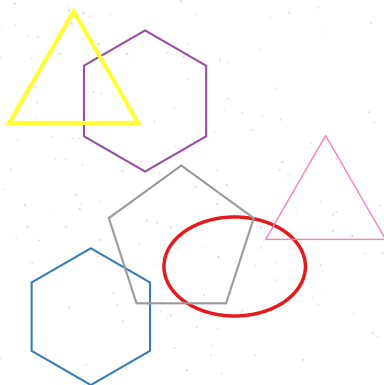[{"shape": "oval", "thickness": 2.5, "radius": 0.92, "center": [0.61, 0.308]}, {"shape": "hexagon", "thickness": 1.5, "radius": 0.89, "center": [0.236, 0.178]}, {"shape": "hexagon", "thickness": 1.5, "radius": 0.92, "center": [0.377, 0.738]}, {"shape": "triangle", "thickness": 3, "radius": 0.97, "center": [0.191, 0.777]}, {"shape": "triangle", "thickness": 1, "radius": 0.9, "center": [0.846, 0.468]}, {"shape": "pentagon", "thickness": 1.5, "radius": 0.99, "center": [0.471, 0.372]}]